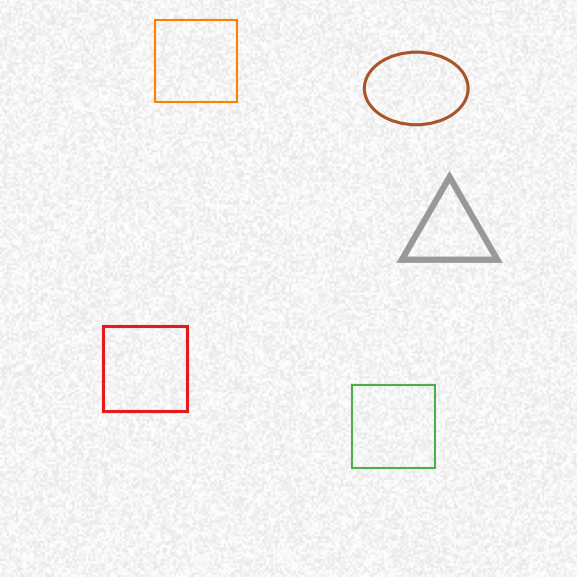[{"shape": "square", "thickness": 1.5, "radius": 0.37, "center": [0.251, 0.361]}, {"shape": "square", "thickness": 1, "radius": 0.36, "center": [0.681, 0.261]}, {"shape": "square", "thickness": 1, "radius": 0.36, "center": [0.34, 0.893]}, {"shape": "oval", "thickness": 1.5, "radius": 0.45, "center": [0.721, 0.846]}, {"shape": "triangle", "thickness": 3, "radius": 0.48, "center": [0.779, 0.597]}]